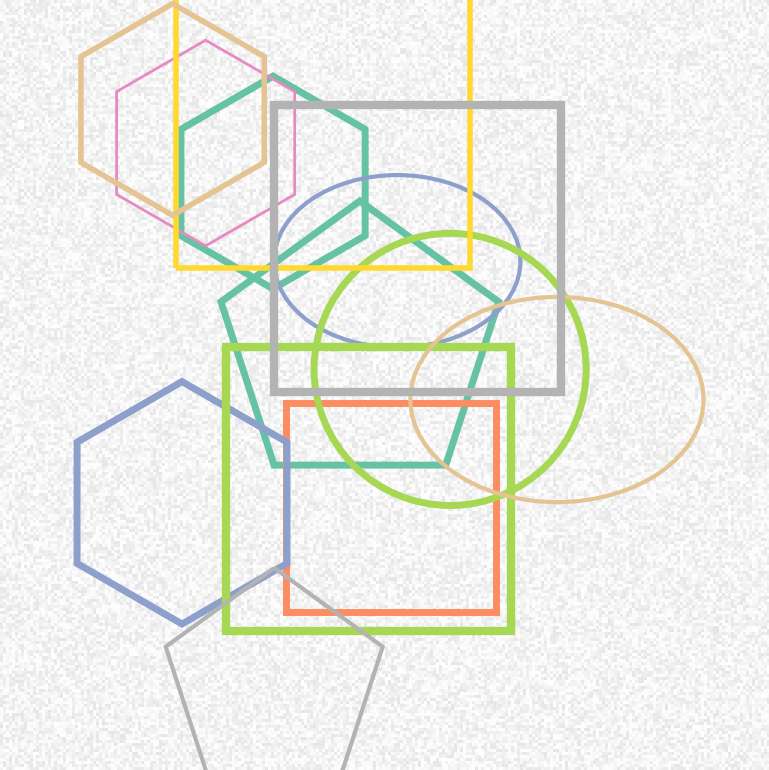[{"shape": "hexagon", "thickness": 2.5, "radius": 0.69, "center": [0.355, 0.763]}, {"shape": "pentagon", "thickness": 2.5, "radius": 0.95, "center": [0.467, 0.549]}, {"shape": "square", "thickness": 2.5, "radius": 0.68, "center": [0.508, 0.341]}, {"shape": "oval", "thickness": 1.5, "radius": 0.8, "center": [0.516, 0.661]}, {"shape": "hexagon", "thickness": 2.5, "radius": 0.79, "center": [0.236, 0.347]}, {"shape": "hexagon", "thickness": 1, "radius": 0.67, "center": [0.267, 0.814]}, {"shape": "circle", "thickness": 2.5, "radius": 0.88, "center": [0.585, 0.52]}, {"shape": "square", "thickness": 3, "radius": 0.92, "center": [0.479, 0.365]}, {"shape": "square", "thickness": 2, "radius": 0.96, "center": [0.419, 0.843]}, {"shape": "hexagon", "thickness": 2, "radius": 0.69, "center": [0.224, 0.858]}, {"shape": "oval", "thickness": 1.5, "radius": 0.95, "center": [0.723, 0.481]}, {"shape": "pentagon", "thickness": 1.5, "radius": 0.74, "center": [0.356, 0.114]}, {"shape": "square", "thickness": 3, "radius": 0.93, "center": [0.542, 0.678]}]